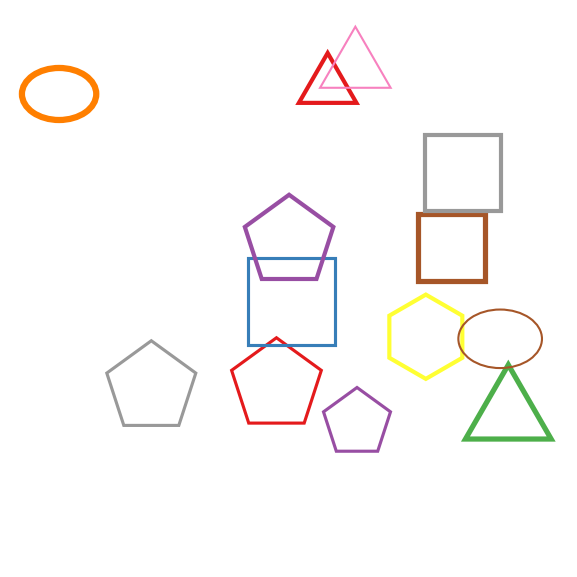[{"shape": "triangle", "thickness": 2, "radius": 0.29, "center": [0.567, 0.85]}, {"shape": "pentagon", "thickness": 1.5, "radius": 0.41, "center": [0.479, 0.333]}, {"shape": "square", "thickness": 1.5, "radius": 0.38, "center": [0.505, 0.477]}, {"shape": "triangle", "thickness": 2.5, "radius": 0.43, "center": [0.88, 0.282]}, {"shape": "pentagon", "thickness": 2, "radius": 0.4, "center": [0.501, 0.581]}, {"shape": "pentagon", "thickness": 1.5, "radius": 0.3, "center": [0.618, 0.267]}, {"shape": "oval", "thickness": 3, "radius": 0.32, "center": [0.102, 0.836]}, {"shape": "hexagon", "thickness": 2, "radius": 0.36, "center": [0.737, 0.416]}, {"shape": "square", "thickness": 2.5, "radius": 0.29, "center": [0.782, 0.571]}, {"shape": "oval", "thickness": 1, "radius": 0.36, "center": [0.866, 0.412]}, {"shape": "triangle", "thickness": 1, "radius": 0.35, "center": [0.615, 0.882]}, {"shape": "square", "thickness": 2, "radius": 0.33, "center": [0.801, 0.699]}, {"shape": "pentagon", "thickness": 1.5, "radius": 0.41, "center": [0.262, 0.328]}]